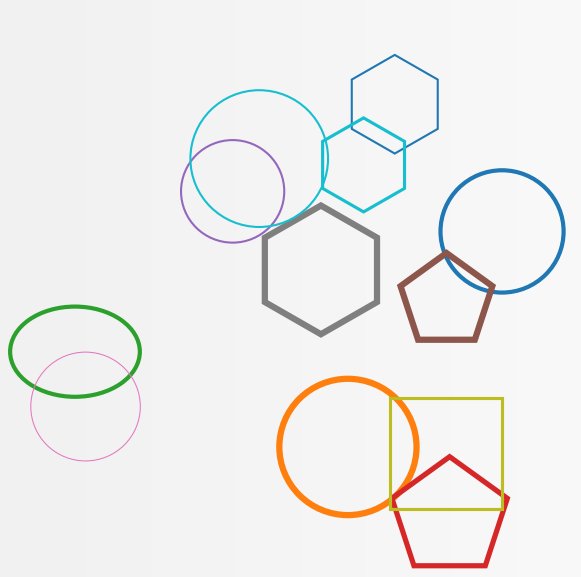[{"shape": "hexagon", "thickness": 1, "radius": 0.43, "center": [0.679, 0.819]}, {"shape": "circle", "thickness": 2, "radius": 0.53, "center": [0.864, 0.598]}, {"shape": "circle", "thickness": 3, "radius": 0.59, "center": [0.599, 0.225]}, {"shape": "oval", "thickness": 2, "radius": 0.56, "center": [0.129, 0.39]}, {"shape": "pentagon", "thickness": 2.5, "radius": 0.52, "center": [0.774, 0.104]}, {"shape": "circle", "thickness": 1, "radius": 0.44, "center": [0.4, 0.668]}, {"shape": "pentagon", "thickness": 3, "radius": 0.42, "center": [0.768, 0.478]}, {"shape": "circle", "thickness": 0.5, "radius": 0.47, "center": [0.147, 0.295]}, {"shape": "hexagon", "thickness": 3, "radius": 0.56, "center": [0.552, 0.532]}, {"shape": "square", "thickness": 1.5, "radius": 0.48, "center": [0.767, 0.214]}, {"shape": "hexagon", "thickness": 1.5, "radius": 0.41, "center": [0.626, 0.714]}, {"shape": "circle", "thickness": 1, "radius": 0.59, "center": [0.446, 0.725]}]